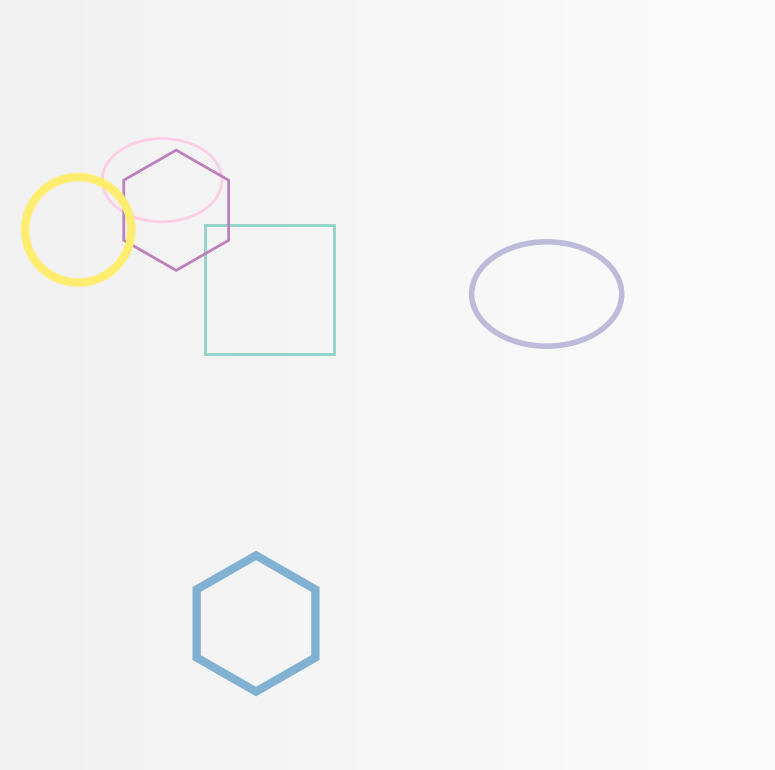[{"shape": "square", "thickness": 1, "radius": 0.42, "center": [0.348, 0.624]}, {"shape": "oval", "thickness": 2, "radius": 0.48, "center": [0.705, 0.618]}, {"shape": "hexagon", "thickness": 3, "radius": 0.44, "center": [0.33, 0.19]}, {"shape": "oval", "thickness": 1, "radius": 0.39, "center": [0.209, 0.766]}, {"shape": "hexagon", "thickness": 1, "radius": 0.39, "center": [0.227, 0.727]}, {"shape": "circle", "thickness": 3, "radius": 0.34, "center": [0.101, 0.701]}]